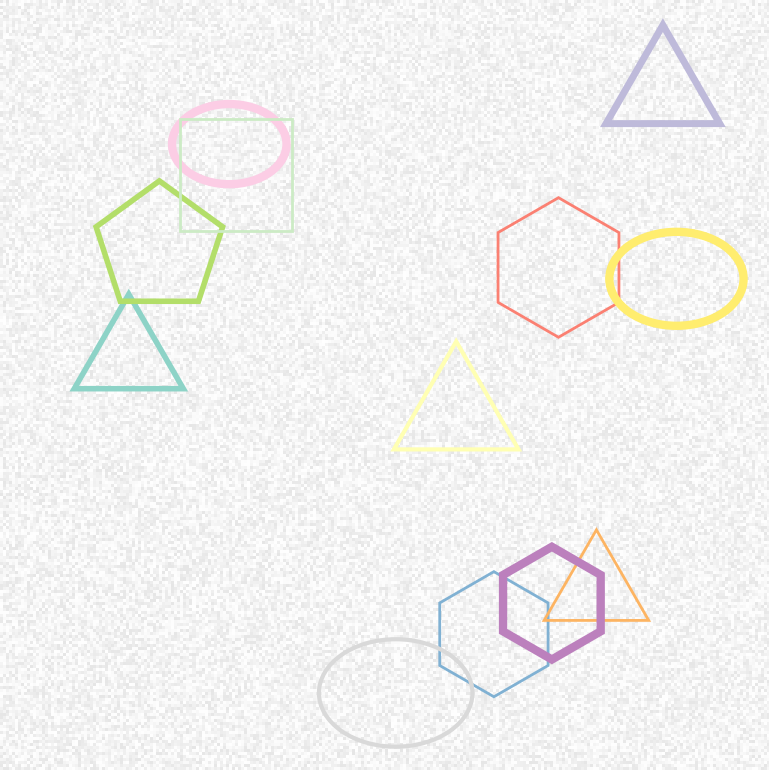[{"shape": "triangle", "thickness": 2, "radius": 0.41, "center": [0.167, 0.536]}, {"shape": "triangle", "thickness": 1.5, "radius": 0.47, "center": [0.592, 0.463]}, {"shape": "triangle", "thickness": 2.5, "radius": 0.43, "center": [0.861, 0.882]}, {"shape": "hexagon", "thickness": 1, "radius": 0.45, "center": [0.725, 0.653]}, {"shape": "hexagon", "thickness": 1, "radius": 0.41, "center": [0.641, 0.176]}, {"shape": "triangle", "thickness": 1, "radius": 0.39, "center": [0.775, 0.233]}, {"shape": "pentagon", "thickness": 2, "radius": 0.43, "center": [0.207, 0.679]}, {"shape": "oval", "thickness": 3, "radius": 0.37, "center": [0.298, 0.813]}, {"shape": "oval", "thickness": 1.5, "radius": 0.5, "center": [0.514, 0.1]}, {"shape": "hexagon", "thickness": 3, "radius": 0.37, "center": [0.717, 0.217]}, {"shape": "square", "thickness": 1, "radius": 0.36, "center": [0.306, 0.773]}, {"shape": "oval", "thickness": 3, "radius": 0.44, "center": [0.879, 0.638]}]